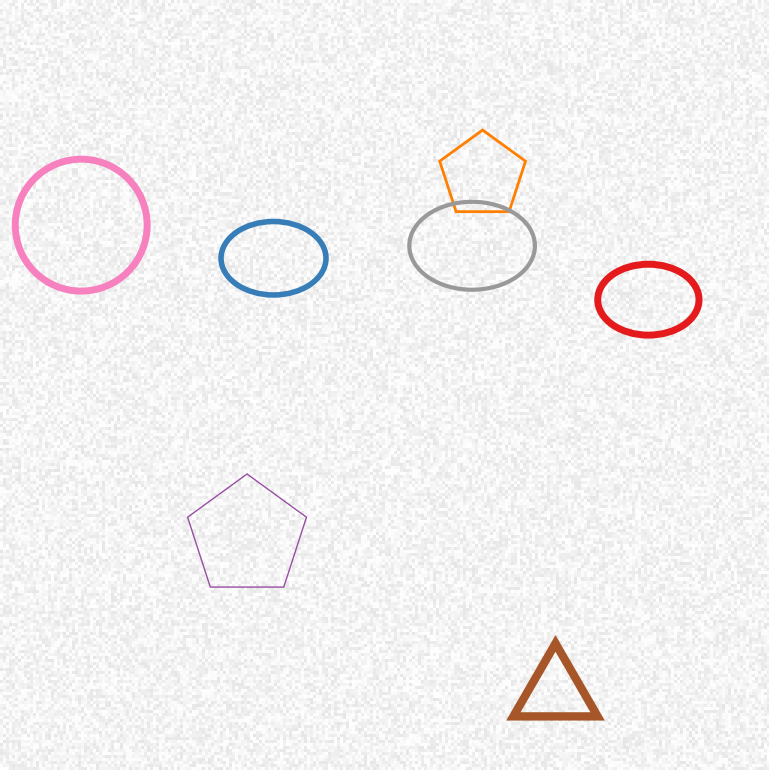[{"shape": "oval", "thickness": 2.5, "radius": 0.33, "center": [0.842, 0.611]}, {"shape": "oval", "thickness": 2, "radius": 0.34, "center": [0.355, 0.665]}, {"shape": "pentagon", "thickness": 0.5, "radius": 0.41, "center": [0.321, 0.303]}, {"shape": "pentagon", "thickness": 1, "radius": 0.29, "center": [0.627, 0.773]}, {"shape": "triangle", "thickness": 3, "radius": 0.32, "center": [0.721, 0.101]}, {"shape": "circle", "thickness": 2.5, "radius": 0.43, "center": [0.105, 0.708]}, {"shape": "oval", "thickness": 1.5, "radius": 0.41, "center": [0.613, 0.681]}]